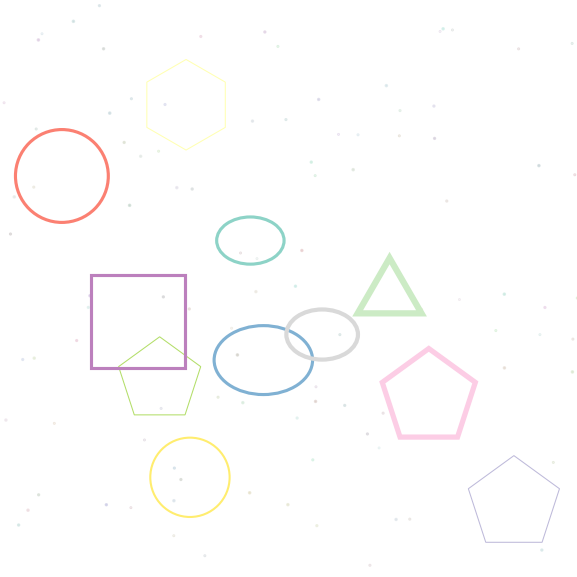[{"shape": "oval", "thickness": 1.5, "radius": 0.29, "center": [0.434, 0.583]}, {"shape": "hexagon", "thickness": 0.5, "radius": 0.39, "center": [0.322, 0.818]}, {"shape": "pentagon", "thickness": 0.5, "radius": 0.41, "center": [0.89, 0.127]}, {"shape": "circle", "thickness": 1.5, "radius": 0.4, "center": [0.107, 0.694]}, {"shape": "oval", "thickness": 1.5, "radius": 0.43, "center": [0.456, 0.376]}, {"shape": "pentagon", "thickness": 0.5, "radius": 0.37, "center": [0.276, 0.341]}, {"shape": "pentagon", "thickness": 2.5, "radius": 0.42, "center": [0.742, 0.311]}, {"shape": "oval", "thickness": 2, "radius": 0.31, "center": [0.558, 0.42]}, {"shape": "square", "thickness": 1.5, "radius": 0.4, "center": [0.239, 0.442]}, {"shape": "triangle", "thickness": 3, "radius": 0.32, "center": [0.675, 0.488]}, {"shape": "circle", "thickness": 1, "radius": 0.34, "center": [0.329, 0.173]}]